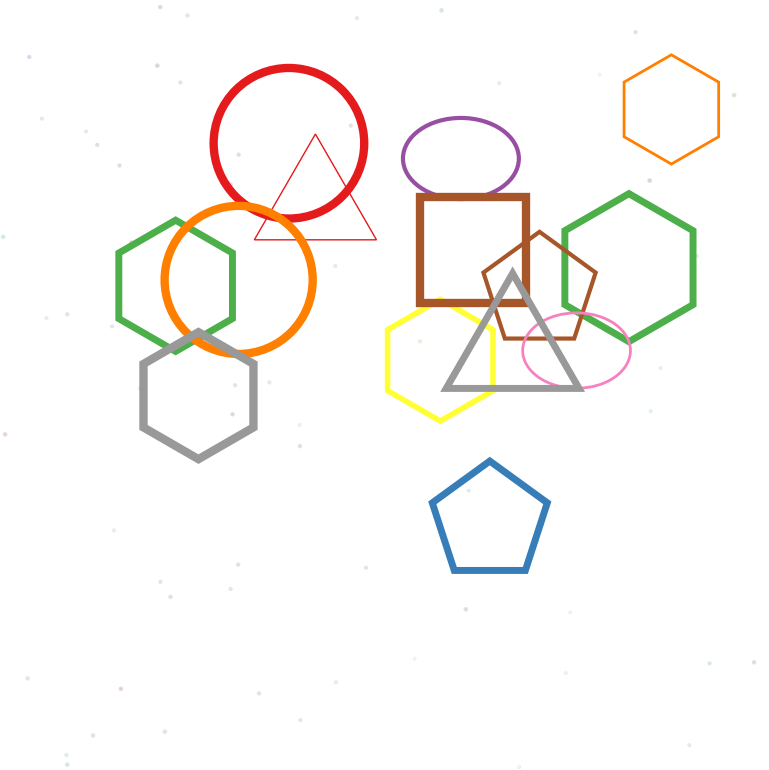[{"shape": "circle", "thickness": 3, "radius": 0.49, "center": [0.375, 0.814]}, {"shape": "triangle", "thickness": 0.5, "radius": 0.46, "center": [0.41, 0.734]}, {"shape": "pentagon", "thickness": 2.5, "radius": 0.39, "center": [0.636, 0.323]}, {"shape": "hexagon", "thickness": 2.5, "radius": 0.43, "center": [0.228, 0.629]}, {"shape": "hexagon", "thickness": 2.5, "radius": 0.48, "center": [0.817, 0.652]}, {"shape": "oval", "thickness": 1.5, "radius": 0.38, "center": [0.599, 0.794]}, {"shape": "hexagon", "thickness": 1, "radius": 0.35, "center": [0.872, 0.858]}, {"shape": "circle", "thickness": 3, "radius": 0.48, "center": [0.31, 0.636]}, {"shape": "hexagon", "thickness": 2, "radius": 0.4, "center": [0.572, 0.532]}, {"shape": "square", "thickness": 3, "radius": 0.34, "center": [0.614, 0.675]}, {"shape": "pentagon", "thickness": 1.5, "radius": 0.38, "center": [0.701, 0.622]}, {"shape": "oval", "thickness": 1, "radius": 0.35, "center": [0.749, 0.545]}, {"shape": "triangle", "thickness": 2.5, "radius": 0.5, "center": [0.666, 0.545]}, {"shape": "hexagon", "thickness": 3, "radius": 0.41, "center": [0.258, 0.486]}]